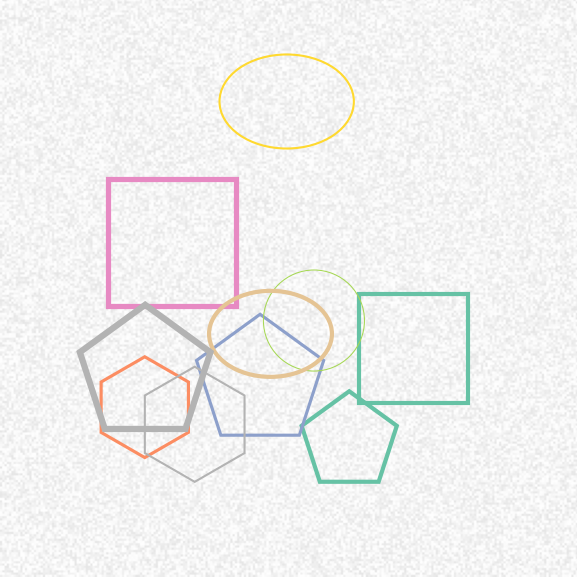[{"shape": "square", "thickness": 2, "radius": 0.47, "center": [0.716, 0.396]}, {"shape": "pentagon", "thickness": 2, "radius": 0.43, "center": [0.605, 0.235]}, {"shape": "hexagon", "thickness": 1.5, "radius": 0.44, "center": [0.251, 0.294]}, {"shape": "pentagon", "thickness": 1.5, "radius": 0.58, "center": [0.45, 0.339]}, {"shape": "square", "thickness": 2.5, "radius": 0.55, "center": [0.298, 0.58]}, {"shape": "circle", "thickness": 0.5, "radius": 0.44, "center": [0.544, 0.444]}, {"shape": "oval", "thickness": 1, "radius": 0.58, "center": [0.496, 0.823]}, {"shape": "oval", "thickness": 2, "radius": 0.53, "center": [0.468, 0.421]}, {"shape": "pentagon", "thickness": 3, "radius": 0.59, "center": [0.251, 0.352]}, {"shape": "hexagon", "thickness": 1, "radius": 0.5, "center": [0.337, 0.264]}]